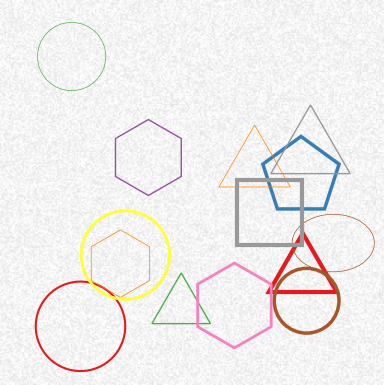[{"shape": "circle", "thickness": 1.5, "radius": 0.58, "center": [0.209, 0.152]}, {"shape": "triangle", "thickness": 3, "radius": 0.51, "center": [0.786, 0.292]}, {"shape": "pentagon", "thickness": 2.5, "radius": 0.52, "center": [0.782, 0.542]}, {"shape": "circle", "thickness": 0.5, "radius": 0.44, "center": [0.186, 0.853]}, {"shape": "triangle", "thickness": 1, "radius": 0.44, "center": [0.471, 0.203]}, {"shape": "hexagon", "thickness": 1, "radius": 0.49, "center": [0.385, 0.591]}, {"shape": "hexagon", "thickness": 0.5, "radius": 0.44, "center": [0.313, 0.315]}, {"shape": "triangle", "thickness": 0.5, "radius": 0.54, "center": [0.661, 0.568]}, {"shape": "circle", "thickness": 2, "radius": 0.57, "center": [0.326, 0.337]}, {"shape": "oval", "thickness": 0.5, "radius": 0.53, "center": [0.866, 0.369]}, {"shape": "circle", "thickness": 2.5, "radius": 0.42, "center": [0.796, 0.219]}, {"shape": "hexagon", "thickness": 2, "radius": 0.55, "center": [0.609, 0.207]}, {"shape": "triangle", "thickness": 1, "radius": 0.59, "center": [0.806, 0.608]}, {"shape": "square", "thickness": 3, "radius": 0.42, "center": [0.701, 0.448]}]